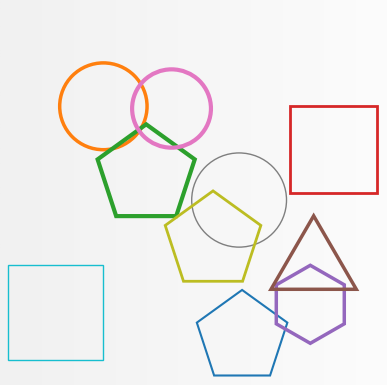[{"shape": "pentagon", "thickness": 1.5, "radius": 0.61, "center": [0.625, 0.124]}, {"shape": "circle", "thickness": 2.5, "radius": 0.56, "center": [0.267, 0.724]}, {"shape": "pentagon", "thickness": 3, "radius": 0.66, "center": [0.377, 0.545]}, {"shape": "square", "thickness": 2, "radius": 0.56, "center": [0.861, 0.612]}, {"shape": "hexagon", "thickness": 2.5, "radius": 0.51, "center": [0.801, 0.21]}, {"shape": "triangle", "thickness": 2.5, "radius": 0.64, "center": [0.809, 0.312]}, {"shape": "circle", "thickness": 3, "radius": 0.51, "center": [0.443, 0.718]}, {"shape": "circle", "thickness": 1, "radius": 0.61, "center": [0.617, 0.48]}, {"shape": "pentagon", "thickness": 2, "radius": 0.65, "center": [0.55, 0.374]}, {"shape": "square", "thickness": 1, "radius": 0.62, "center": [0.144, 0.188]}]